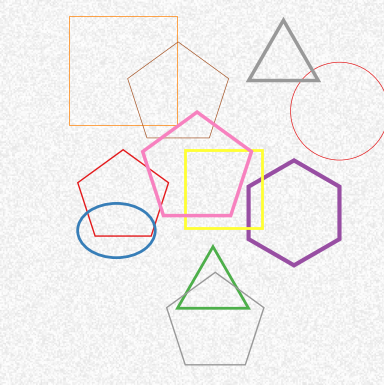[{"shape": "circle", "thickness": 0.5, "radius": 0.64, "center": [0.882, 0.711]}, {"shape": "pentagon", "thickness": 1, "radius": 0.62, "center": [0.32, 0.487]}, {"shape": "oval", "thickness": 2, "radius": 0.5, "center": [0.302, 0.401]}, {"shape": "triangle", "thickness": 2, "radius": 0.53, "center": [0.553, 0.253]}, {"shape": "hexagon", "thickness": 3, "radius": 0.68, "center": [0.764, 0.447]}, {"shape": "square", "thickness": 0.5, "radius": 0.7, "center": [0.32, 0.817]}, {"shape": "square", "thickness": 2, "radius": 0.5, "center": [0.58, 0.509]}, {"shape": "pentagon", "thickness": 0.5, "radius": 0.69, "center": [0.463, 0.753]}, {"shape": "pentagon", "thickness": 2.5, "radius": 0.74, "center": [0.512, 0.56]}, {"shape": "triangle", "thickness": 2.5, "radius": 0.52, "center": [0.736, 0.843]}, {"shape": "pentagon", "thickness": 1, "radius": 0.66, "center": [0.559, 0.16]}]